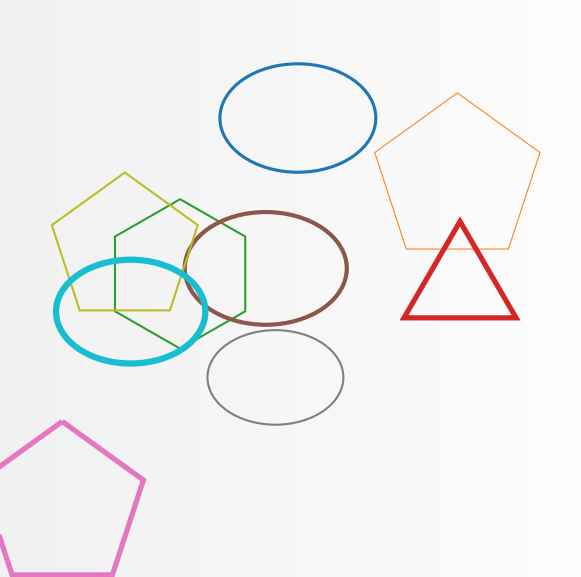[{"shape": "oval", "thickness": 1.5, "radius": 0.67, "center": [0.512, 0.795]}, {"shape": "pentagon", "thickness": 0.5, "radius": 0.75, "center": [0.787, 0.689]}, {"shape": "hexagon", "thickness": 1, "radius": 0.65, "center": [0.31, 0.525]}, {"shape": "triangle", "thickness": 2.5, "radius": 0.56, "center": [0.791, 0.504]}, {"shape": "oval", "thickness": 2, "radius": 0.7, "center": [0.457, 0.534]}, {"shape": "pentagon", "thickness": 2.5, "radius": 0.73, "center": [0.107, 0.122]}, {"shape": "oval", "thickness": 1, "radius": 0.58, "center": [0.474, 0.346]}, {"shape": "pentagon", "thickness": 1, "radius": 0.66, "center": [0.215, 0.568]}, {"shape": "oval", "thickness": 3, "radius": 0.64, "center": [0.225, 0.46]}]